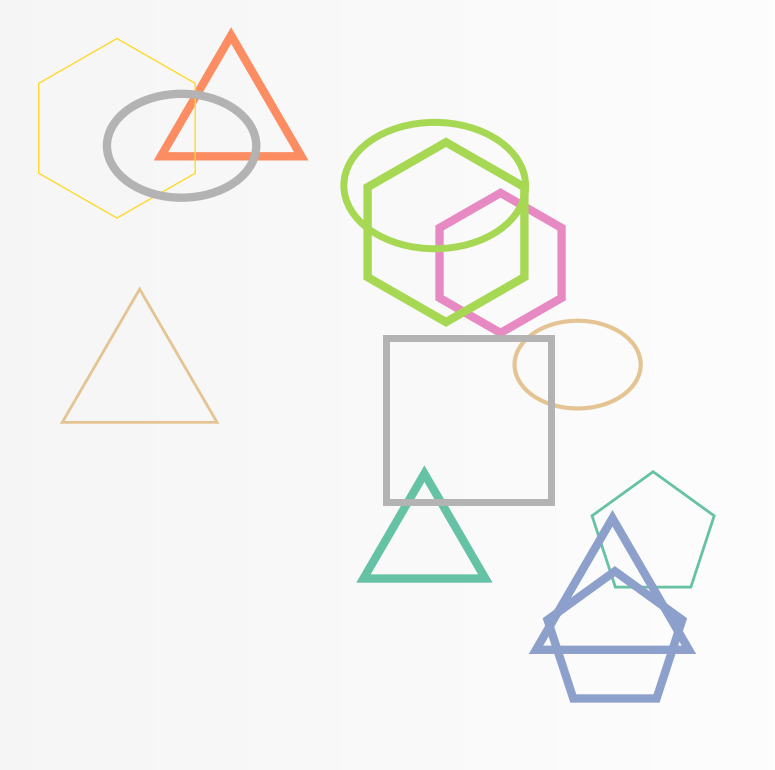[{"shape": "pentagon", "thickness": 1, "radius": 0.41, "center": [0.843, 0.305]}, {"shape": "triangle", "thickness": 3, "radius": 0.45, "center": [0.548, 0.294]}, {"shape": "triangle", "thickness": 3, "radius": 0.52, "center": [0.298, 0.849]}, {"shape": "pentagon", "thickness": 3, "radius": 0.46, "center": [0.793, 0.167]}, {"shape": "triangle", "thickness": 3, "radius": 0.57, "center": [0.79, 0.213]}, {"shape": "hexagon", "thickness": 3, "radius": 0.45, "center": [0.646, 0.659]}, {"shape": "hexagon", "thickness": 3, "radius": 0.58, "center": [0.575, 0.698]}, {"shape": "oval", "thickness": 2.5, "radius": 0.59, "center": [0.561, 0.759]}, {"shape": "hexagon", "thickness": 0.5, "radius": 0.58, "center": [0.151, 0.833]}, {"shape": "triangle", "thickness": 1, "radius": 0.58, "center": [0.18, 0.509]}, {"shape": "oval", "thickness": 1.5, "radius": 0.41, "center": [0.745, 0.526]}, {"shape": "oval", "thickness": 3, "radius": 0.48, "center": [0.234, 0.811]}, {"shape": "square", "thickness": 2.5, "radius": 0.53, "center": [0.604, 0.454]}]